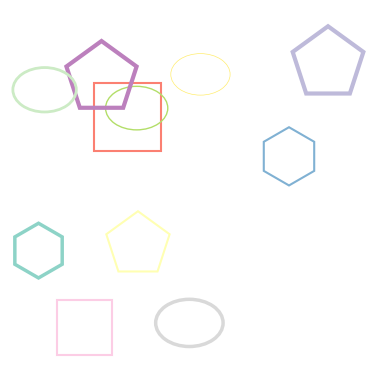[{"shape": "hexagon", "thickness": 2.5, "radius": 0.36, "center": [0.1, 0.349]}, {"shape": "pentagon", "thickness": 1.5, "radius": 0.43, "center": [0.358, 0.365]}, {"shape": "pentagon", "thickness": 3, "radius": 0.48, "center": [0.852, 0.835]}, {"shape": "square", "thickness": 1.5, "radius": 0.44, "center": [0.331, 0.696]}, {"shape": "hexagon", "thickness": 1.5, "radius": 0.38, "center": [0.751, 0.594]}, {"shape": "oval", "thickness": 1, "radius": 0.4, "center": [0.355, 0.719]}, {"shape": "square", "thickness": 1.5, "radius": 0.36, "center": [0.22, 0.149]}, {"shape": "oval", "thickness": 2.5, "radius": 0.44, "center": [0.492, 0.161]}, {"shape": "pentagon", "thickness": 3, "radius": 0.48, "center": [0.264, 0.798]}, {"shape": "oval", "thickness": 2, "radius": 0.41, "center": [0.116, 0.767]}, {"shape": "oval", "thickness": 0.5, "radius": 0.39, "center": [0.521, 0.807]}]